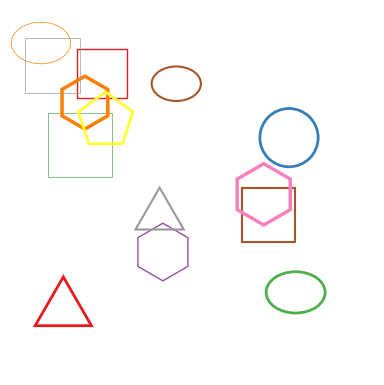[{"shape": "triangle", "thickness": 2, "radius": 0.42, "center": [0.164, 0.196]}, {"shape": "square", "thickness": 1, "radius": 0.32, "center": [0.264, 0.809]}, {"shape": "circle", "thickness": 2, "radius": 0.38, "center": [0.751, 0.642]}, {"shape": "square", "thickness": 0.5, "radius": 0.42, "center": [0.207, 0.623]}, {"shape": "oval", "thickness": 2, "radius": 0.38, "center": [0.768, 0.241]}, {"shape": "hexagon", "thickness": 1, "radius": 0.37, "center": [0.423, 0.345]}, {"shape": "hexagon", "thickness": 2.5, "radius": 0.34, "center": [0.221, 0.733]}, {"shape": "oval", "thickness": 0.5, "radius": 0.39, "center": [0.106, 0.888]}, {"shape": "pentagon", "thickness": 2, "radius": 0.37, "center": [0.274, 0.687]}, {"shape": "square", "thickness": 1.5, "radius": 0.35, "center": [0.698, 0.442]}, {"shape": "oval", "thickness": 1.5, "radius": 0.32, "center": [0.458, 0.783]}, {"shape": "hexagon", "thickness": 2.5, "radius": 0.4, "center": [0.685, 0.495]}, {"shape": "triangle", "thickness": 1.5, "radius": 0.36, "center": [0.415, 0.44]}, {"shape": "square", "thickness": 0.5, "radius": 0.36, "center": [0.136, 0.829]}]